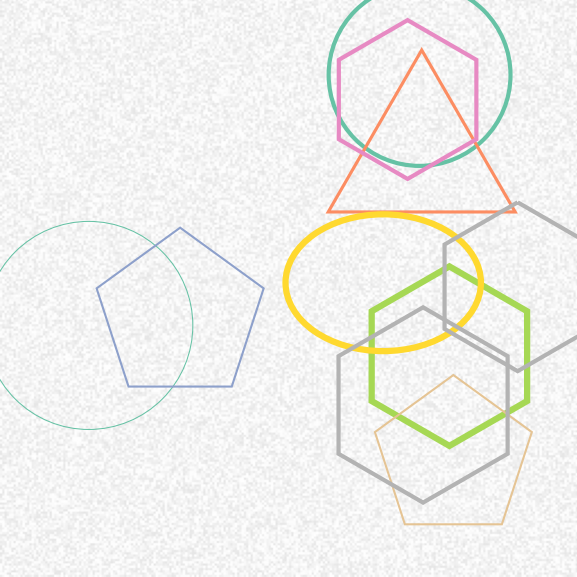[{"shape": "circle", "thickness": 0.5, "radius": 0.9, "center": [0.154, 0.436]}, {"shape": "circle", "thickness": 2, "radius": 0.79, "center": [0.727, 0.869]}, {"shape": "triangle", "thickness": 1.5, "radius": 0.93, "center": [0.73, 0.726]}, {"shape": "pentagon", "thickness": 1, "radius": 0.76, "center": [0.312, 0.453]}, {"shape": "hexagon", "thickness": 2, "radius": 0.69, "center": [0.706, 0.827]}, {"shape": "hexagon", "thickness": 3, "radius": 0.78, "center": [0.778, 0.382]}, {"shape": "oval", "thickness": 3, "radius": 0.85, "center": [0.664, 0.51]}, {"shape": "pentagon", "thickness": 1, "radius": 0.71, "center": [0.785, 0.207]}, {"shape": "hexagon", "thickness": 2, "radius": 0.73, "center": [0.896, 0.503]}, {"shape": "hexagon", "thickness": 2, "radius": 0.85, "center": [0.733, 0.298]}]